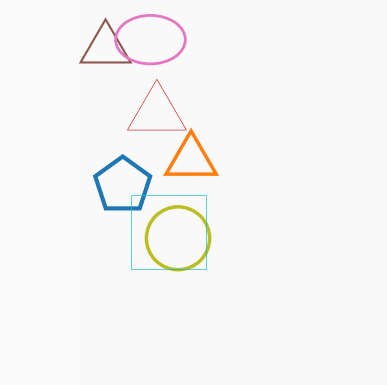[{"shape": "pentagon", "thickness": 3, "radius": 0.37, "center": [0.317, 0.519]}, {"shape": "triangle", "thickness": 2.5, "radius": 0.37, "center": [0.493, 0.585]}, {"shape": "triangle", "thickness": 0.5, "radius": 0.44, "center": [0.405, 0.706]}, {"shape": "triangle", "thickness": 1.5, "radius": 0.37, "center": [0.272, 0.875]}, {"shape": "oval", "thickness": 2, "radius": 0.45, "center": [0.388, 0.897]}, {"shape": "circle", "thickness": 2.5, "radius": 0.41, "center": [0.459, 0.381]}, {"shape": "square", "thickness": 0.5, "radius": 0.48, "center": [0.434, 0.396]}]